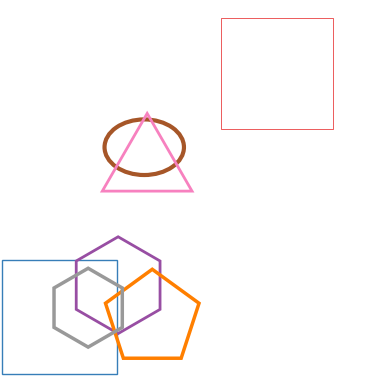[{"shape": "square", "thickness": 0.5, "radius": 0.72, "center": [0.72, 0.81]}, {"shape": "square", "thickness": 1, "radius": 0.74, "center": [0.155, 0.176]}, {"shape": "hexagon", "thickness": 2, "radius": 0.63, "center": [0.307, 0.259]}, {"shape": "pentagon", "thickness": 2.5, "radius": 0.64, "center": [0.395, 0.173]}, {"shape": "oval", "thickness": 3, "radius": 0.52, "center": [0.375, 0.618]}, {"shape": "triangle", "thickness": 2, "radius": 0.67, "center": [0.382, 0.571]}, {"shape": "hexagon", "thickness": 2.5, "radius": 0.51, "center": [0.229, 0.201]}]